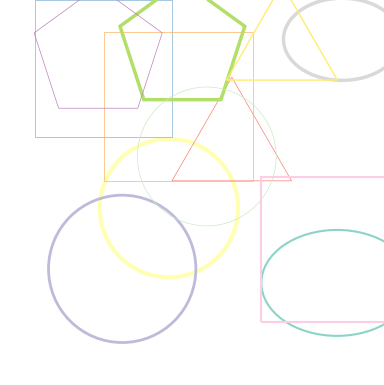[{"shape": "oval", "thickness": 1.5, "radius": 0.98, "center": [0.875, 0.265]}, {"shape": "circle", "thickness": 3, "radius": 0.9, "center": [0.439, 0.46]}, {"shape": "circle", "thickness": 2, "radius": 0.96, "center": [0.317, 0.302]}, {"shape": "triangle", "thickness": 0.5, "radius": 0.9, "center": [0.602, 0.62]}, {"shape": "square", "thickness": 0.5, "radius": 0.89, "center": [0.269, 0.823]}, {"shape": "square", "thickness": 0.5, "radius": 0.97, "center": [0.464, 0.724]}, {"shape": "pentagon", "thickness": 2.5, "radius": 0.85, "center": [0.474, 0.879]}, {"shape": "square", "thickness": 1.5, "radius": 0.94, "center": [0.868, 0.351]}, {"shape": "oval", "thickness": 2.5, "radius": 0.76, "center": [0.889, 0.898]}, {"shape": "pentagon", "thickness": 0.5, "radius": 0.87, "center": [0.255, 0.86]}, {"shape": "circle", "thickness": 0.5, "radius": 0.9, "center": [0.537, 0.594]}, {"shape": "triangle", "thickness": 1, "radius": 0.83, "center": [0.732, 0.875]}]